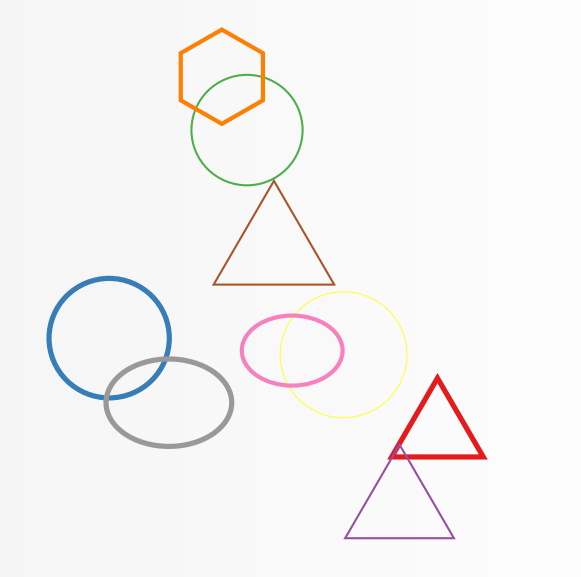[{"shape": "triangle", "thickness": 2.5, "radius": 0.45, "center": [0.753, 0.253]}, {"shape": "circle", "thickness": 2.5, "radius": 0.52, "center": [0.188, 0.414]}, {"shape": "circle", "thickness": 1, "radius": 0.48, "center": [0.425, 0.774]}, {"shape": "triangle", "thickness": 1, "radius": 0.54, "center": [0.687, 0.121]}, {"shape": "hexagon", "thickness": 2, "radius": 0.41, "center": [0.382, 0.866]}, {"shape": "circle", "thickness": 0.5, "radius": 0.55, "center": [0.591, 0.385]}, {"shape": "triangle", "thickness": 1, "radius": 0.6, "center": [0.471, 0.566]}, {"shape": "oval", "thickness": 2, "radius": 0.43, "center": [0.503, 0.392]}, {"shape": "oval", "thickness": 2.5, "radius": 0.54, "center": [0.291, 0.302]}]